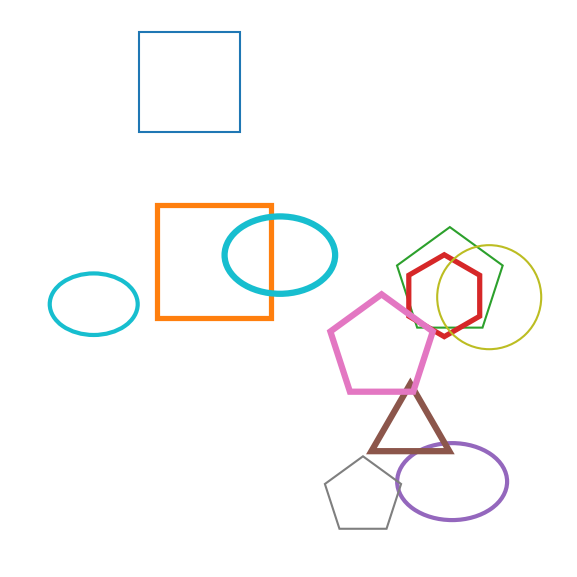[{"shape": "square", "thickness": 1, "radius": 0.43, "center": [0.328, 0.857]}, {"shape": "square", "thickness": 2.5, "radius": 0.49, "center": [0.371, 0.546]}, {"shape": "pentagon", "thickness": 1, "radius": 0.48, "center": [0.779, 0.51]}, {"shape": "hexagon", "thickness": 2.5, "radius": 0.35, "center": [0.769, 0.487]}, {"shape": "oval", "thickness": 2, "radius": 0.48, "center": [0.783, 0.165]}, {"shape": "triangle", "thickness": 3, "radius": 0.39, "center": [0.711, 0.257]}, {"shape": "pentagon", "thickness": 3, "radius": 0.47, "center": [0.661, 0.396]}, {"shape": "pentagon", "thickness": 1, "radius": 0.35, "center": [0.629, 0.14]}, {"shape": "circle", "thickness": 1, "radius": 0.45, "center": [0.847, 0.485]}, {"shape": "oval", "thickness": 2, "radius": 0.38, "center": [0.162, 0.472]}, {"shape": "oval", "thickness": 3, "radius": 0.48, "center": [0.485, 0.557]}]